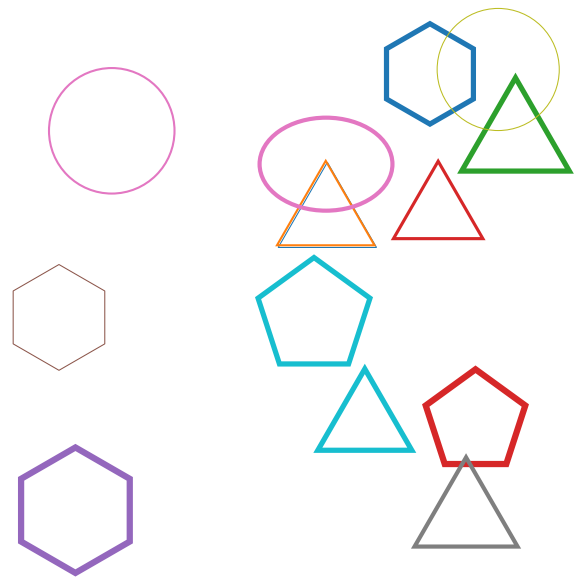[{"shape": "triangle", "thickness": 0.5, "radius": 0.49, "center": [0.567, 0.62]}, {"shape": "hexagon", "thickness": 2.5, "radius": 0.43, "center": [0.745, 0.871]}, {"shape": "triangle", "thickness": 1, "radius": 0.49, "center": [0.564, 0.623]}, {"shape": "triangle", "thickness": 2.5, "radius": 0.54, "center": [0.893, 0.757]}, {"shape": "pentagon", "thickness": 3, "radius": 0.45, "center": [0.823, 0.269]}, {"shape": "triangle", "thickness": 1.5, "radius": 0.45, "center": [0.759, 0.631]}, {"shape": "hexagon", "thickness": 3, "radius": 0.54, "center": [0.131, 0.116]}, {"shape": "hexagon", "thickness": 0.5, "radius": 0.46, "center": [0.102, 0.449]}, {"shape": "circle", "thickness": 1, "radius": 0.54, "center": [0.194, 0.773]}, {"shape": "oval", "thickness": 2, "radius": 0.58, "center": [0.565, 0.715]}, {"shape": "triangle", "thickness": 2, "radius": 0.51, "center": [0.807, 0.104]}, {"shape": "circle", "thickness": 0.5, "radius": 0.53, "center": [0.863, 0.879]}, {"shape": "pentagon", "thickness": 2.5, "radius": 0.51, "center": [0.544, 0.451]}, {"shape": "triangle", "thickness": 2.5, "radius": 0.47, "center": [0.632, 0.266]}]